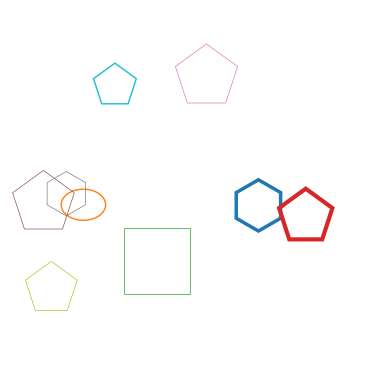[{"shape": "hexagon", "thickness": 2.5, "radius": 0.33, "center": [0.671, 0.466]}, {"shape": "oval", "thickness": 1, "radius": 0.29, "center": [0.217, 0.468]}, {"shape": "square", "thickness": 0.5, "radius": 0.42, "center": [0.408, 0.322]}, {"shape": "pentagon", "thickness": 3, "radius": 0.36, "center": [0.794, 0.437]}, {"shape": "pentagon", "thickness": 0.5, "radius": 0.42, "center": [0.113, 0.473]}, {"shape": "pentagon", "thickness": 0.5, "radius": 0.42, "center": [0.536, 0.801]}, {"shape": "hexagon", "thickness": 0.5, "radius": 0.29, "center": [0.172, 0.497]}, {"shape": "pentagon", "thickness": 0.5, "radius": 0.35, "center": [0.133, 0.251]}, {"shape": "pentagon", "thickness": 1, "radius": 0.29, "center": [0.298, 0.778]}]